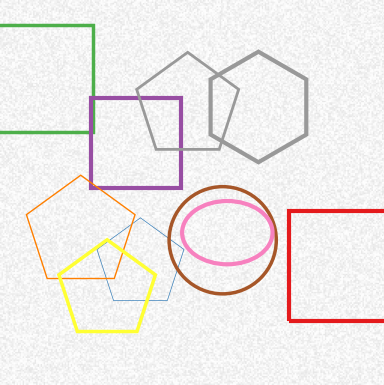[{"shape": "square", "thickness": 3, "radius": 0.71, "center": [0.893, 0.31]}, {"shape": "pentagon", "thickness": 0.5, "radius": 0.59, "center": [0.365, 0.315]}, {"shape": "square", "thickness": 2.5, "radius": 0.69, "center": [0.102, 0.796]}, {"shape": "square", "thickness": 3, "radius": 0.58, "center": [0.354, 0.628]}, {"shape": "pentagon", "thickness": 1, "radius": 0.74, "center": [0.21, 0.397]}, {"shape": "pentagon", "thickness": 2.5, "radius": 0.66, "center": [0.278, 0.245]}, {"shape": "circle", "thickness": 2.5, "radius": 0.7, "center": [0.578, 0.376]}, {"shape": "oval", "thickness": 3, "radius": 0.59, "center": [0.59, 0.396]}, {"shape": "pentagon", "thickness": 2, "radius": 0.7, "center": [0.487, 0.725]}, {"shape": "hexagon", "thickness": 3, "radius": 0.72, "center": [0.671, 0.722]}]